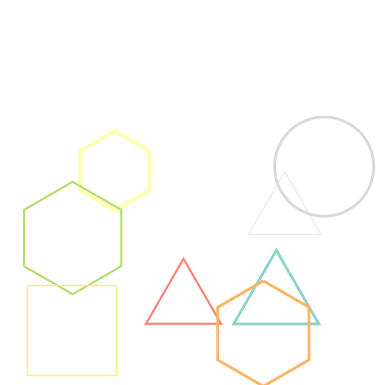[{"shape": "triangle", "thickness": 2, "radius": 0.64, "center": [0.718, 0.222]}, {"shape": "hexagon", "thickness": 3, "radius": 0.52, "center": [0.298, 0.557]}, {"shape": "triangle", "thickness": 1.5, "radius": 0.56, "center": [0.477, 0.215]}, {"shape": "hexagon", "thickness": 2, "radius": 0.68, "center": [0.684, 0.134]}, {"shape": "hexagon", "thickness": 1.5, "radius": 0.73, "center": [0.189, 0.382]}, {"shape": "circle", "thickness": 2, "radius": 0.64, "center": [0.842, 0.567]}, {"shape": "triangle", "thickness": 0.5, "radius": 0.54, "center": [0.74, 0.445]}, {"shape": "square", "thickness": 1, "radius": 0.58, "center": [0.186, 0.144]}]